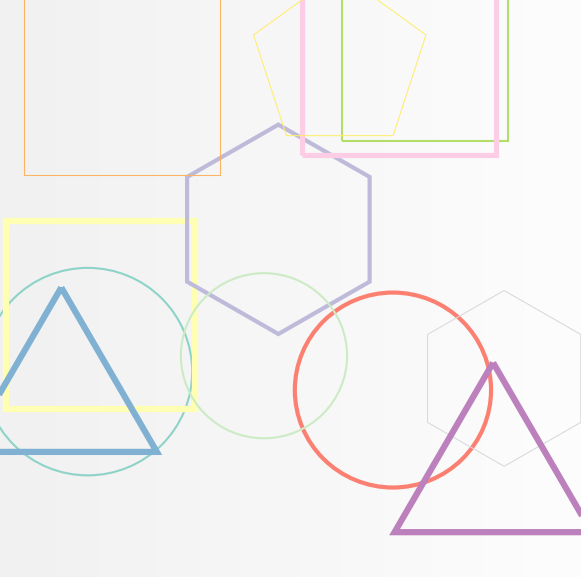[{"shape": "circle", "thickness": 1, "radius": 0.9, "center": [0.151, 0.356]}, {"shape": "square", "thickness": 3, "radius": 0.81, "center": [0.173, 0.453]}, {"shape": "hexagon", "thickness": 2, "radius": 0.91, "center": [0.479, 0.602]}, {"shape": "circle", "thickness": 2, "radius": 0.84, "center": [0.676, 0.324]}, {"shape": "triangle", "thickness": 3, "radius": 0.95, "center": [0.105, 0.312]}, {"shape": "square", "thickness": 0.5, "radius": 0.84, "center": [0.21, 0.865]}, {"shape": "square", "thickness": 1, "radius": 0.71, "center": [0.732, 0.898]}, {"shape": "square", "thickness": 2.5, "radius": 0.84, "center": [0.687, 0.897]}, {"shape": "hexagon", "thickness": 0.5, "radius": 0.76, "center": [0.867, 0.344]}, {"shape": "triangle", "thickness": 3, "radius": 0.98, "center": [0.848, 0.175]}, {"shape": "circle", "thickness": 1, "radius": 0.71, "center": [0.454, 0.383]}, {"shape": "pentagon", "thickness": 0.5, "radius": 0.78, "center": [0.585, 0.89]}]